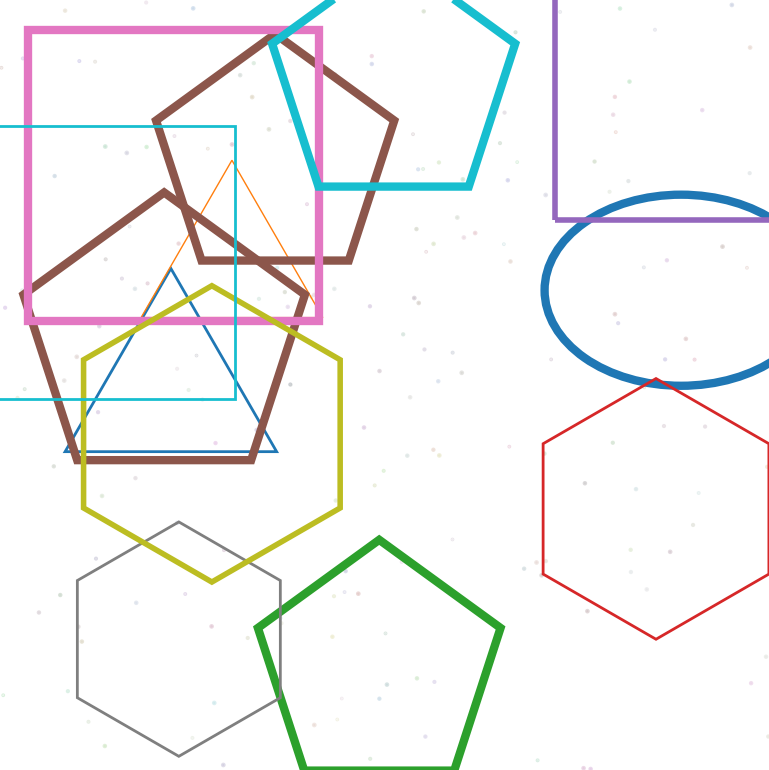[{"shape": "oval", "thickness": 3, "radius": 0.89, "center": [0.885, 0.623]}, {"shape": "triangle", "thickness": 1, "radius": 0.79, "center": [0.222, 0.493]}, {"shape": "triangle", "thickness": 0.5, "radius": 0.68, "center": [0.301, 0.656]}, {"shape": "pentagon", "thickness": 3, "radius": 0.83, "center": [0.492, 0.133]}, {"shape": "hexagon", "thickness": 1, "radius": 0.85, "center": [0.852, 0.339]}, {"shape": "square", "thickness": 2, "radius": 0.85, "center": [0.891, 0.885]}, {"shape": "pentagon", "thickness": 3, "radius": 0.96, "center": [0.213, 0.558]}, {"shape": "pentagon", "thickness": 3, "radius": 0.81, "center": [0.357, 0.793]}, {"shape": "square", "thickness": 3, "radius": 0.94, "center": [0.226, 0.772]}, {"shape": "hexagon", "thickness": 1, "radius": 0.76, "center": [0.232, 0.17]}, {"shape": "hexagon", "thickness": 2, "radius": 0.96, "center": [0.275, 0.437]}, {"shape": "pentagon", "thickness": 3, "radius": 0.83, "center": [0.511, 0.892]}, {"shape": "square", "thickness": 1, "radius": 0.89, "center": [0.128, 0.659]}]